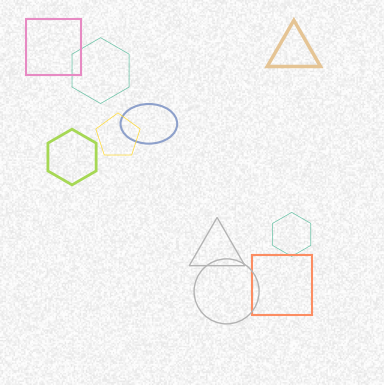[{"shape": "hexagon", "thickness": 0.5, "radius": 0.43, "center": [0.261, 0.817]}, {"shape": "hexagon", "thickness": 0.5, "radius": 0.29, "center": [0.758, 0.391]}, {"shape": "square", "thickness": 1.5, "radius": 0.39, "center": [0.733, 0.26]}, {"shape": "oval", "thickness": 1.5, "radius": 0.37, "center": [0.387, 0.678]}, {"shape": "square", "thickness": 1.5, "radius": 0.36, "center": [0.139, 0.878]}, {"shape": "hexagon", "thickness": 2, "radius": 0.36, "center": [0.187, 0.592]}, {"shape": "pentagon", "thickness": 0.5, "radius": 0.3, "center": [0.306, 0.646]}, {"shape": "triangle", "thickness": 2.5, "radius": 0.4, "center": [0.763, 0.867]}, {"shape": "circle", "thickness": 1, "radius": 0.42, "center": [0.589, 0.243]}, {"shape": "triangle", "thickness": 1, "radius": 0.42, "center": [0.564, 0.352]}]